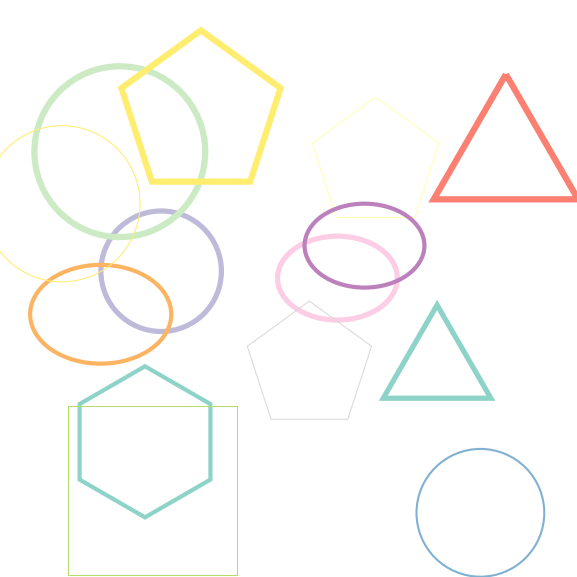[{"shape": "hexagon", "thickness": 2, "radius": 0.65, "center": [0.251, 0.234]}, {"shape": "triangle", "thickness": 2.5, "radius": 0.54, "center": [0.757, 0.363]}, {"shape": "pentagon", "thickness": 0.5, "radius": 0.58, "center": [0.65, 0.716]}, {"shape": "circle", "thickness": 2.5, "radius": 0.52, "center": [0.279, 0.529]}, {"shape": "triangle", "thickness": 3, "radius": 0.72, "center": [0.876, 0.726]}, {"shape": "circle", "thickness": 1, "radius": 0.55, "center": [0.832, 0.111]}, {"shape": "oval", "thickness": 2, "radius": 0.61, "center": [0.174, 0.455]}, {"shape": "square", "thickness": 0.5, "radius": 0.73, "center": [0.264, 0.149]}, {"shape": "oval", "thickness": 2.5, "radius": 0.52, "center": [0.584, 0.518]}, {"shape": "pentagon", "thickness": 0.5, "radius": 0.57, "center": [0.536, 0.365]}, {"shape": "oval", "thickness": 2, "radius": 0.52, "center": [0.631, 0.574]}, {"shape": "circle", "thickness": 3, "radius": 0.74, "center": [0.207, 0.736]}, {"shape": "circle", "thickness": 0.5, "radius": 0.68, "center": [0.107, 0.646]}, {"shape": "pentagon", "thickness": 3, "radius": 0.72, "center": [0.348, 0.802]}]